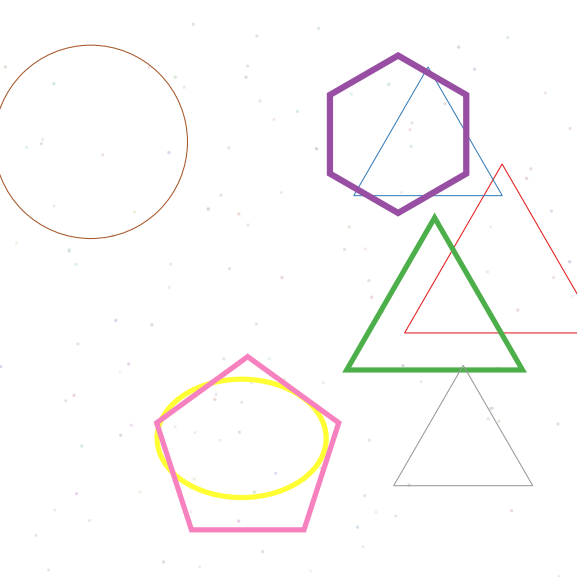[{"shape": "triangle", "thickness": 0.5, "radius": 0.98, "center": [0.869, 0.52]}, {"shape": "triangle", "thickness": 0.5, "radius": 0.74, "center": [0.741, 0.735]}, {"shape": "triangle", "thickness": 2.5, "radius": 0.88, "center": [0.753, 0.446]}, {"shape": "hexagon", "thickness": 3, "radius": 0.68, "center": [0.689, 0.767]}, {"shape": "oval", "thickness": 2.5, "radius": 0.73, "center": [0.418, 0.24]}, {"shape": "circle", "thickness": 0.5, "radius": 0.84, "center": [0.157, 0.753]}, {"shape": "pentagon", "thickness": 2.5, "radius": 0.83, "center": [0.429, 0.216]}, {"shape": "triangle", "thickness": 0.5, "radius": 0.7, "center": [0.802, 0.228]}]